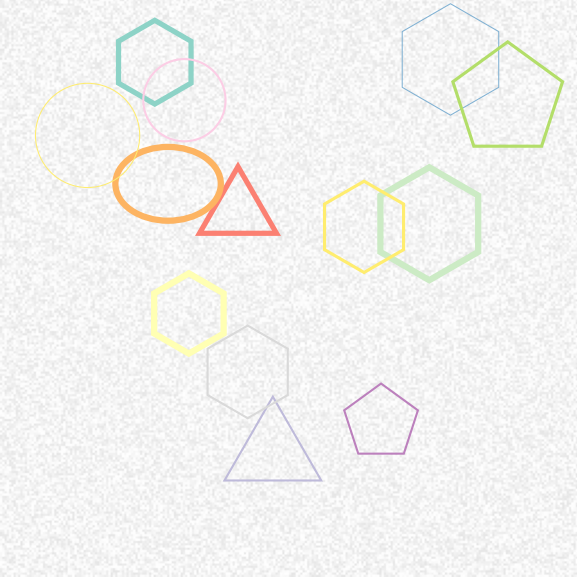[{"shape": "hexagon", "thickness": 2.5, "radius": 0.36, "center": [0.268, 0.891]}, {"shape": "hexagon", "thickness": 3, "radius": 0.35, "center": [0.327, 0.456]}, {"shape": "triangle", "thickness": 1, "radius": 0.48, "center": [0.472, 0.215]}, {"shape": "triangle", "thickness": 2.5, "radius": 0.38, "center": [0.412, 0.634]}, {"shape": "hexagon", "thickness": 0.5, "radius": 0.48, "center": [0.78, 0.896]}, {"shape": "oval", "thickness": 3, "radius": 0.46, "center": [0.291, 0.681]}, {"shape": "pentagon", "thickness": 1.5, "radius": 0.5, "center": [0.879, 0.827]}, {"shape": "circle", "thickness": 1, "radius": 0.36, "center": [0.319, 0.826]}, {"shape": "hexagon", "thickness": 1, "radius": 0.4, "center": [0.429, 0.355]}, {"shape": "pentagon", "thickness": 1, "radius": 0.34, "center": [0.66, 0.268]}, {"shape": "hexagon", "thickness": 3, "radius": 0.49, "center": [0.743, 0.612]}, {"shape": "hexagon", "thickness": 1.5, "radius": 0.4, "center": [0.63, 0.606]}, {"shape": "circle", "thickness": 0.5, "radius": 0.45, "center": [0.152, 0.765]}]